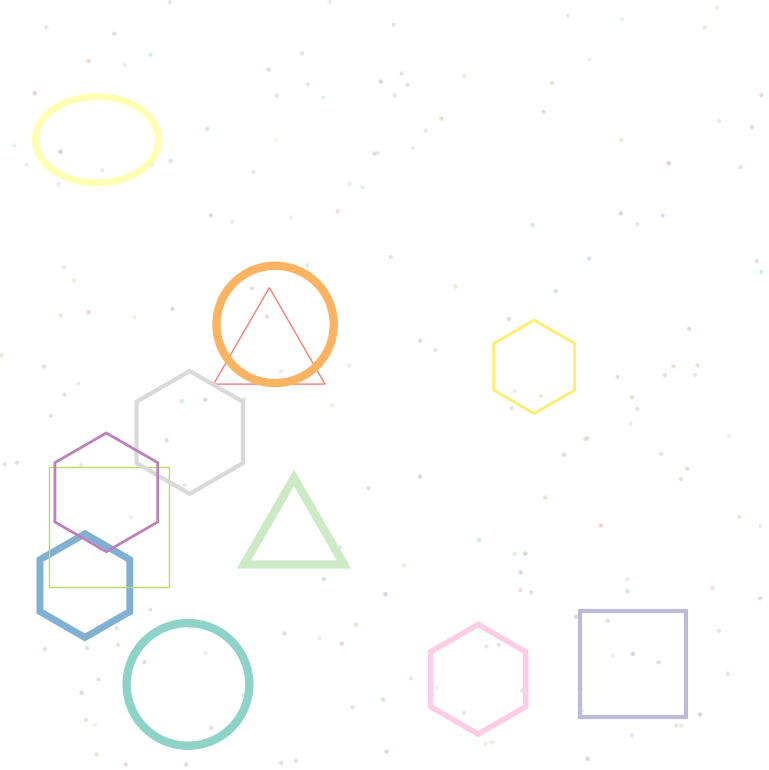[{"shape": "circle", "thickness": 3, "radius": 0.4, "center": [0.244, 0.111]}, {"shape": "oval", "thickness": 2.5, "radius": 0.4, "center": [0.126, 0.818]}, {"shape": "square", "thickness": 1.5, "radius": 0.34, "center": [0.822, 0.137]}, {"shape": "triangle", "thickness": 0.5, "radius": 0.42, "center": [0.35, 0.543]}, {"shape": "hexagon", "thickness": 2.5, "radius": 0.34, "center": [0.11, 0.239]}, {"shape": "circle", "thickness": 3, "radius": 0.38, "center": [0.357, 0.579]}, {"shape": "square", "thickness": 0.5, "radius": 0.39, "center": [0.141, 0.315]}, {"shape": "hexagon", "thickness": 2, "radius": 0.36, "center": [0.621, 0.118]}, {"shape": "hexagon", "thickness": 1.5, "radius": 0.4, "center": [0.246, 0.438]}, {"shape": "hexagon", "thickness": 1, "radius": 0.39, "center": [0.138, 0.361]}, {"shape": "triangle", "thickness": 3, "radius": 0.38, "center": [0.382, 0.304]}, {"shape": "hexagon", "thickness": 1, "radius": 0.3, "center": [0.694, 0.524]}]